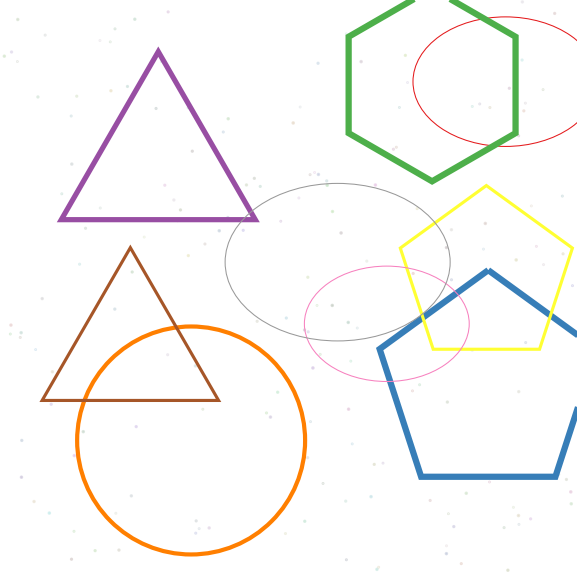[{"shape": "oval", "thickness": 0.5, "radius": 0.8, "center": [0.875, 0.858]}, {"shape": "pentagon", "thickness": 3, "radius": 0.99, "center": [0.845, 0.334]}, {"shape": "hexagon", "thickness": 3, "radius": 0.83, "center": [0.748, 0.852]}, {"shape": "triangle", "thickness": 2.5, "radius": 0.97, "center": [0.274, 0.716]}, {"shape": "circle", "thickness": 2, "radius": 0.99, "center": [0.331, 0.236]}, {"shape": "pentagon", "thickness": 1.5, "radius": 0.78, "center": [0.842, 0.521]}, {"shape": "triangle", "thickness": 1.5, "radius": 0.88, "center": [0.226, 0.394]}, {"shape": "oval", "thickness": 0.5, "radius": 0.71, "center": [0.67, 0.438]}, {"shape": "oval", "thickness": 0.5, "radius": 0.97, "center": [0.585, 0.545]}]